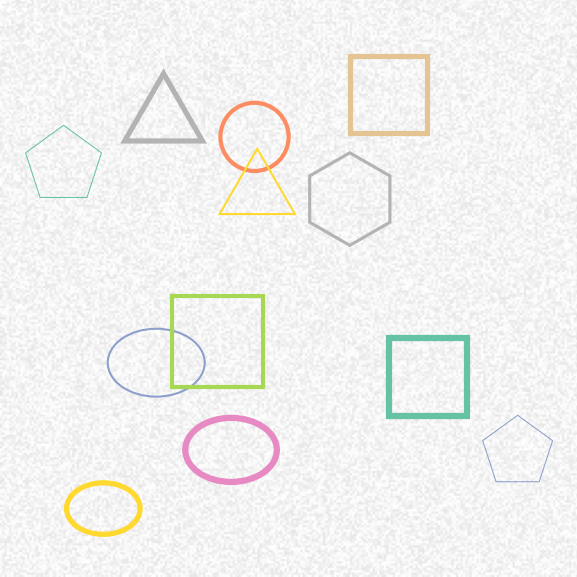[{"shape": "pentagon", "thickness": 0.5, "radius": 0.35, "center": [0.11, 0.713]}, {"shape": "square", "thickness": 3, "radius": 0.34, "center": [0.742, 0.347]}, {"shape": "circle", "thickness": 2, "radius": 0.3, "center": [0.441, 0.762]}, {"shape": "pentagon", "thickness": 0.5, "radius": 0.32, "center": [0.896, 0.216]}, {"shape": "oval", "thickness": 1, "radius": 0.42, "center": [0.27, 0.371]}, {"shape": "oval", "thickness": 3, "radius": 0.4, "center": [0.4, 0.22]}, {"shape": "square", "thickness": 2, "radius": 0.4, "center": [0.377, 0.408]}, {"shape": "triangle", "thickness": 1, "radius": 0.38, "center": [0.445, 0.666]}, {"shape": "oval", "thickness": 2.5, "radius": 0.32, "center": [0.179, 0.119]}, {"shape": "square", "thickness": 2.5, "radius": 0.33, "center": [0.672, 0.835]}, {"shape": "hexagon", "thickness": 1.5, "radius": 0.4, "center": [0.606, 0.654]}, {"shape": "triangle", "thickness": 2.5, "radius": 0.39, "center": [0.283, 0.794]}]